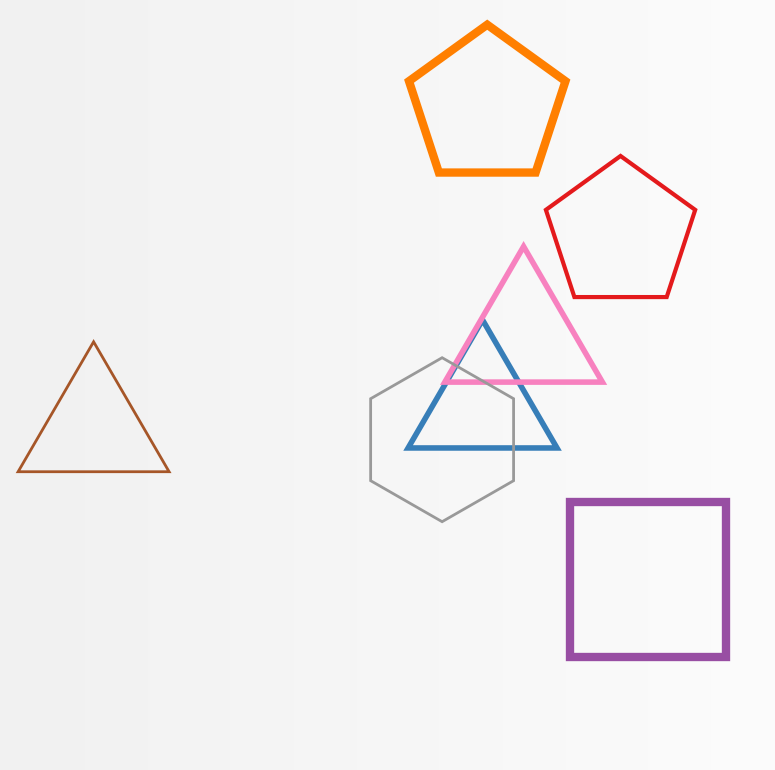[{"shape": "pentagon", "thickness": 1.5, "radius": 0.51, "center": [0.801, 0.696]}, {"shape": "triangle", "thickness": 2, "radius": 0.55, "center": [0.623, 0.474]}, {"shape": "square", "thickness": 3, "radius": 0.5, "center": [0.836, 0.247]}, {"shape": "pentagon", "thickness": 3, "radius": 0.53, "center": [0.629, 0.862]}, {"shape": "triangle", "thickness": 1, "radius": 0.56, "center": [0.121, 0.444]}, {"shape": "triangle", "thickness": 2, "radius": 0.59, "center": [0.676, 0.562]}, {"shape": "hexagon", "thickness": 1, "radius": 0.53, "center": [0.57, 0.429]}]